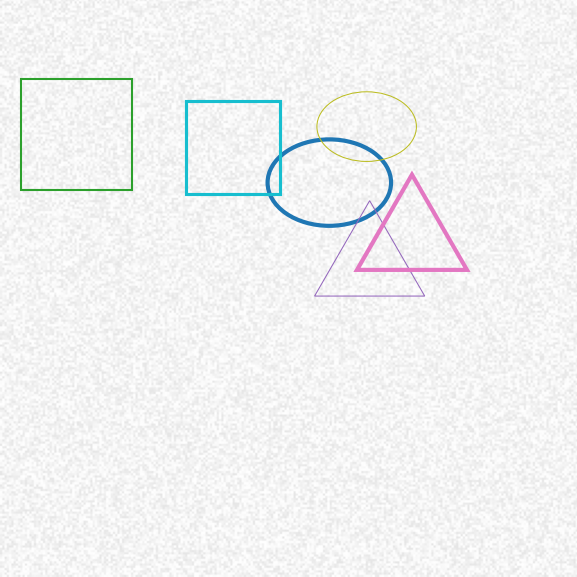[{"shape": "oval", "thickness": 2, "radius": 0.53, "center": [0.57, 0.683]}, {"shape": "square", "thickness": 1, "radius": 0.48, "center": [0.132, 0.766]}, {"shape": "triangle", "thickness": 0.5, "radius": 0.55, "center": [0.64, 0.542]}, {"shape": "triangle", "thickness": 2, "radius": 0.55, "center": [0.713, 0.587]}, {"shape": "oval", "thickness": 0.5, "radius": 0.43, "center": [0.635, 0.78]}, {"shape": "square", "thickness": 1.5, "radius": 0.41, "center": [0.404, 0.744]}]